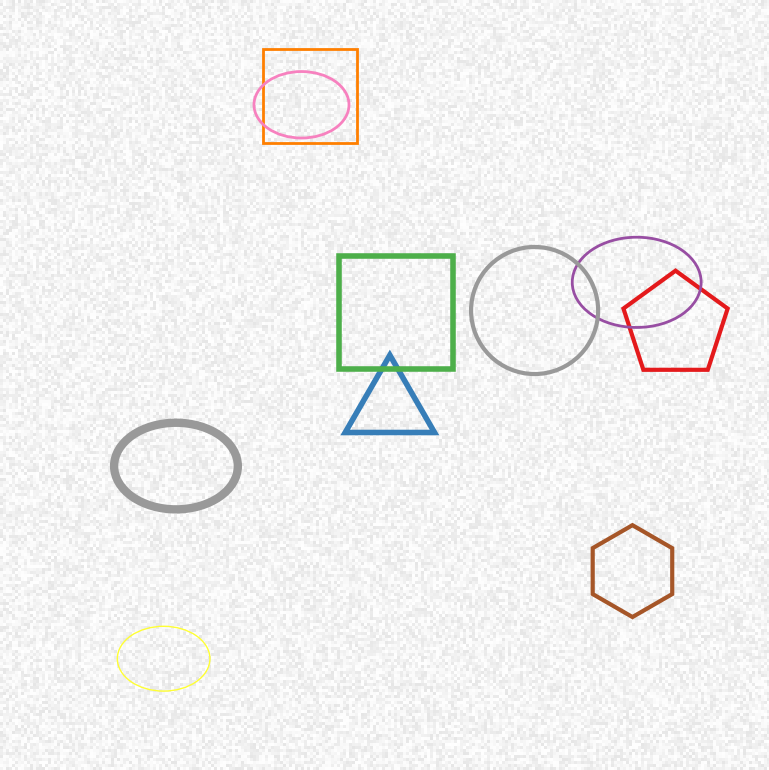[{"shape": "pentagon", "thickness": 1.5, "radius": 0.36, "center": [0.877, 0.577]}, {"shape": "triangle", "thickness": 2, "radius": 0.33, "center": [0.506, 0.472]}, {"shape": "square", "thickness": 2, "radius": 0.37, "center": [0.514, 0.594]}, {"shape": "oval", "thickness": 1, "radius": 0.42, "center": [0.827, 0.633]}, {"shape": "square", "thickness": 1, "radius": 0.3, "center": [0.403, 0.876]}, {"shape": "oval", "thickness": 0.5, "radius": 0.3, "center": [0.213, 0.145]}, {"shape": "hexagon", "thickness": 1.5, "radius": 0.3, "center": [0.821, 0.258]}, {"shape": "oval", "thickness": 1, "radius": 0.31, "center": [0.392, 0.864]}, {"shape": "circle", "thickness": 1.5, "radius": 0.41, "center": [0.694, 0.597]}, {"shape": "oval", "thickness": 3, "radius": 0.4, "center": [0.229, 0.395]}]